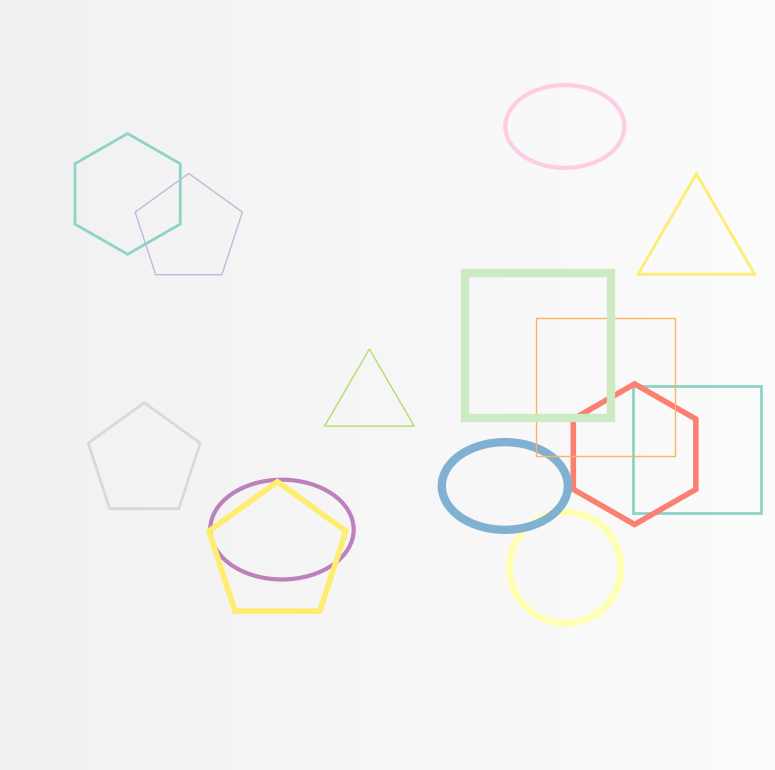[{"shape": "square", "thickness": 1, "radius": 0.41, "center": [0.899, 0.416]}, {"shape": "hexagon", "thickness": 1, "radius": 0.39, "center": [0.165, 0.748]}, {"shape": "circle", "thickness": 2.5, "radius": 0.36, "center": [0.729, 0.263]}, {"shape": "pentagon", "thickness": 0.5, "radius": 0.36, "center": [0.244, 0.702]}, {"shape": "hexagon", "thickness": 2, "radius": 0.46, "center": [0.819, 0.41]}, {"shape": "oval", "thickness": 3, "radius": 0.41, "center": [0.651, 0.369]}, {"shape": "square", "thickness": 0.5, "radius": 0.45, "center": [0.782, 0.498]}, {"shape": "triangle", "thickness": 0.5, "radius": 0.33, "center": [0.477, 0.48]}, {"shape": "oval", "thickness": 1.5, "radius": 0.38, "center": [0.729, 0.836]}, {"shape": "pentagon", "thickness": 1, "radius": 0.38, "center": [0.186, 0.401]}, {"shape": "oval", "thickness": 1.5, "radius": 0.46, "center": [0.364, 0.312]}, {"shape": "square", "thickness": 3, "radius": 0.47, "center": [0.695, 0.552]}, {"shape": "triangle", "thickness": 1, "radius": 0.43, "center": [0.899, 0.687]}, {"shape": "pentagon", "thickness": 2, "radius": 0.46, "center": [0.358, 0.281]}]